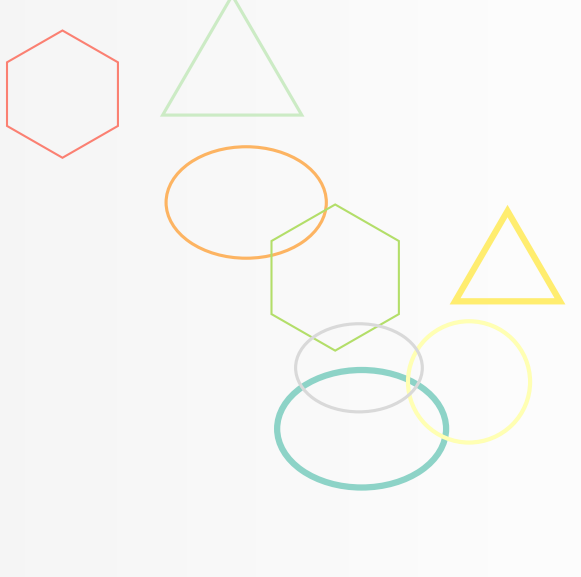[{"shape": "oval", "thickness": 3, "radius": 0.73, "center": [0.622, 0.257]}, {"shape": "circle", "thickness": 2, "radius": 0.53, "center": [0.807, 0.338]}, {"shape": "hexagon", "thickness": 1, "radius": 0.55, "center": [0.107, 0.836]}, {"shape": "oval", "thickness": 1.5, "radius": 0.69, "center": [0.424, 0.649]}, {"shape": "hexagon", "thickness": 1, "radius": 0.63, "center": [0.577, 0.519]}, {"shape": "oval", "thickness": 1.5, "radius": 0.54, "center": [0.618, 0.362]}, {"shape": "triangle", "thickness": 1.5, "radius": 0.69, "center": [0.4, 0.869]}, {"shape": "triangle", "thickness": 3, "radius": 0.52, "center": [0.873, 0.529]}]